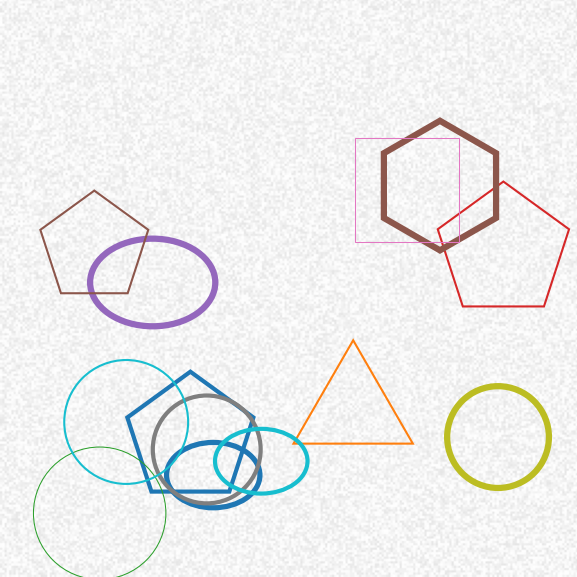[{"shape": "pentagon", "thickness": 2, "radius": 0.57, "center": [0.33, 0.241]}, {"shape": "oval", "thickness": 2.5, "radius": 0.4, "center": [0.369, 0.176]}, {"shape": "triangle", "thickness": 1, "radius": 0.6, "center": [0.612, 0.291]}, {"shape": "circle", "thickness": 0.5, "radius": 0.57, "center": [0.173, 0.11]}, {"shape": "pentagon", "thickness": 1, "radius": 0.6, "center": [0.872, 0.565]}, {"shape": "oval", "thickness": 3, "radius": 0.54, "center": [0.264, 0.51]}, {"shape": "hexagon", "thickness": 3, "radius": 0.56, "center": [0.762, 0.678]}, {"shape": "pentagon", "thickness": 1, "radius": 0.49, "center": [0.163, 0.571]}, {"shape": "square", "thickness": 0.5, "radius": 0.45, "center": [0.705, 0.67]}, {"shape": "circle", "thickness": 2, "radius": 0.47, "center": [0.358, 0.221]}, {"shape": "circle", "thickness": 3, "radius": 0.44, "center": [0.862, 0.242]}, {"shape": "oval", "thickness": 2, "radius": 0.4, "center": [0.452, 0.201]}, {"shape": "circle", "thickness": 1, "radius": 0.54, "center": [0.219, 0.268]}]